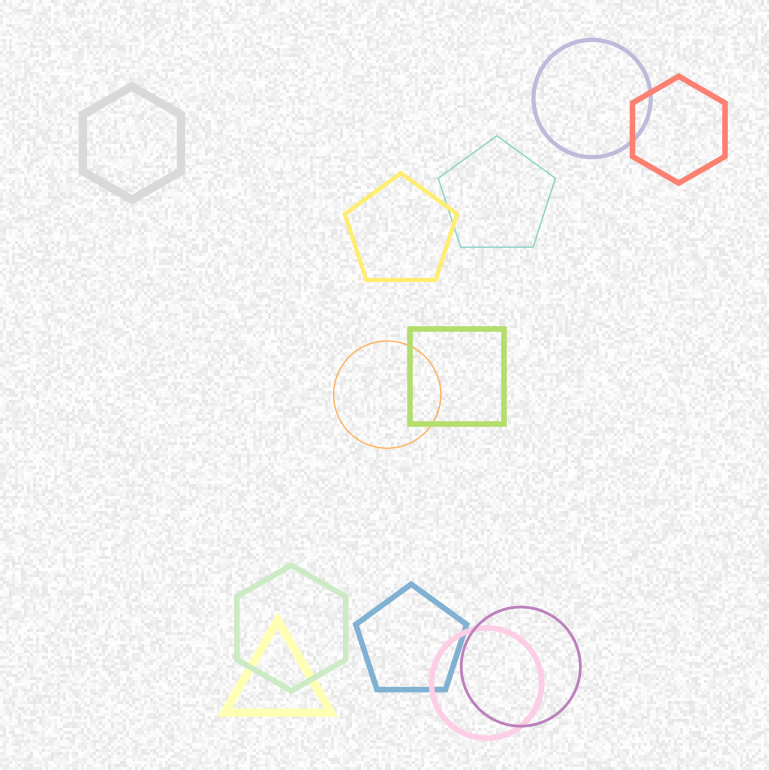[{"shape": "pentagon", "thickness": 0.5, "radius": 0.4, "center": [0.645, 0.744]}, {"shape": "triangle", "thickness": 3, "radius": 0.4, "center": [0.361, 0.115]}, {"shape": "circle", "thickness": 1.5, "radius": 0.38, "center": [0.769, 0.872]}, {"shape": "hexagon", "thickness": 2, "radius": 0.35, "center": [0.881, 0.832]}, {"shape": "pentagon", "thickness": 2, "radius": 0.38, "center": [0.534, 0.166]}, {"shape": "circle", "thickness": 0.5, "radius": 0.35, "center": [0.503, 0.488]}, {"shape": "square", "thickness": 2, "radius": 0.31, "center": [0.593, 0.511]}, {"shape": "circle", "thickness": 2, "radius": 0.36, "center": [0.632, 0.113]}, {"shape": "hexagon", "thickness": 3, "radius": 0.37, "center": [0.171, 0.814]}, {"shape": "circle", "thickness": 1, "radius": 0.39, "center": [0.676, 0.134]}, {"shape": "hexagon", "thickness": 2, "radius": 0.41, "center": [0.378, 0.184]}, {"shape": "pentagon", "thickness": 1.5, "radius": 0.38, "center": [0.521, 0.698]}]